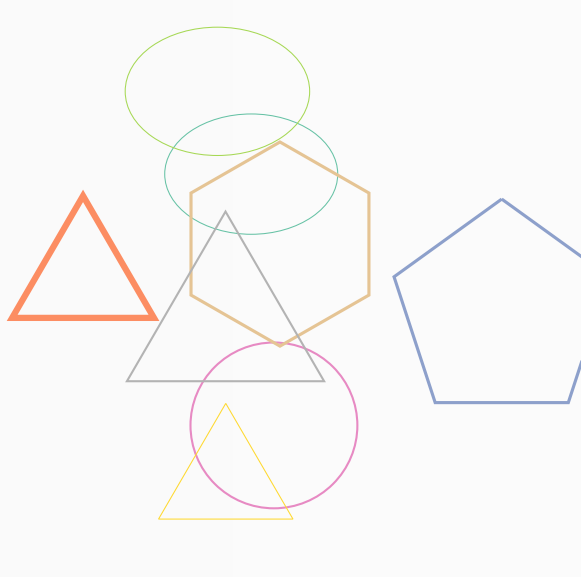[{"shape": "oval", "thickness": 0.5, "radius": 0.74, "center": [0.432, 0.698]}, {"shape": "triangle", "thickness": 3, "radius": 0.7, "center": [0.143, 0.519]}, {"shape": "pentagon", "thickness": 1.5, "radius": 0.97, "center": [0.863, 0.46]}, {"shape": "circle", "thickness": 1, "radius": 0.72, "center": [0.471, 0.262]}, {"shape": "oval", "thickness": 0.5, "radius": 0.79, "center": [0.374, 0.841]}, {"shape": "triangle", "thickness": 0.5, "radius": 0.67, "center": [0.388, 0.167]}, {"shape": "hexagon", "thickness": 1.5, "radius": 0.88, "center": [0.482, 0.577]}, {"shape": "triangle", "thickness": 1, "radius": 0.98, "center": [0.388, 0.437]}]